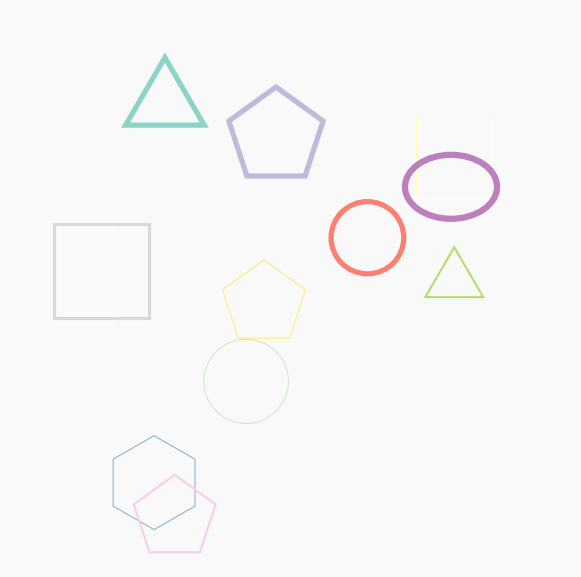[{"shape": "triangle", "thickness": 2.5, "radius": 0.39, "center": [0.284, 0.821]}, {"shape": "square", "thickness": 0.5, "radius": 0.34, "center": [0.783, 0.732]}, {"shape": "pentagon", "thickness": 2.5, "radius": 0.43, "center": [0.475, 0.763]}, {"shape": "circle", "thickness": 2.5, "radius": 0.31, "center": [0.632, 0.588]}, {"shape": "hexagon", "thickness": 0.5, "radius": 0.41, "center": [0.265, 0.163]}, {"shape": "triangle", "thickness": 1, "radius": 0.29, "center": [0.781, 0.513]}, {"shape": "pentagon", "thickness": 1, "radius": 0.37, "center": [0.301, 0.103]}, {"shape": "square", "thickness": 1.5, "radius": 0.41, "center": [0.174, 0.53]}, {"shape": "oval", "thickness": 3, "radius": 0.4, "center": [0.776, 0.676]}, {"shape": "circle", "thickness": 0.5, "radius": 0.36, "center": [0.423, 0.339]}, {"shape": "pentagon", "thickness": 0.5, "radius": 0.37, "center": [0.454, 0.474]}]